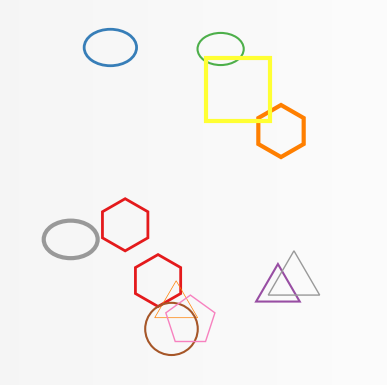[{"shape": "hexagon", "thickness": 2, "radius": 0.34, "center": [0.323, 0.416]}, {"shape": "hexagon", "thickness": 2, "radius": 0.34, "center": [0.408, 0.271]}, {"shape": "oval", "thickness": 2, "radius": 0.34, "center": [0.285, 0.877]}, {"shape": "oval", "thickness": 1.5, "radius": 0.3, "center": [0.569, 0.873]}, {"shape": "triangle", "thickness": 1.5, "radius": 0.32, "center": [0.717, 0.249]}, {"shape": "triangle", "thickness": 0.5, "radius": 0.32, "center": [0.455, 0.207]}, {"shape": "hexagon", "thickness": 3, "radius": 0.34, "center": [0.725, 0.66]}, {"shape": "square", "thickness": 3, "radius": 0.41, "center": [0.614, 0.767]}, {"shape": "circle", "thickness": 1.5, "radius": 0.34, "center": [0.443, 0.146]}, {"shape": "pentagon", "thickness": 1, "radius": 0.33, "center": [0.491, 0.167]}, {"shape": "oval", "thickness": 3, "radius": 0.35, "center": [0.182, 0.378]}, {"shape": "triangle", "thickness": 1, "radius": 0.38, "center": [0.759, 0.272]}]